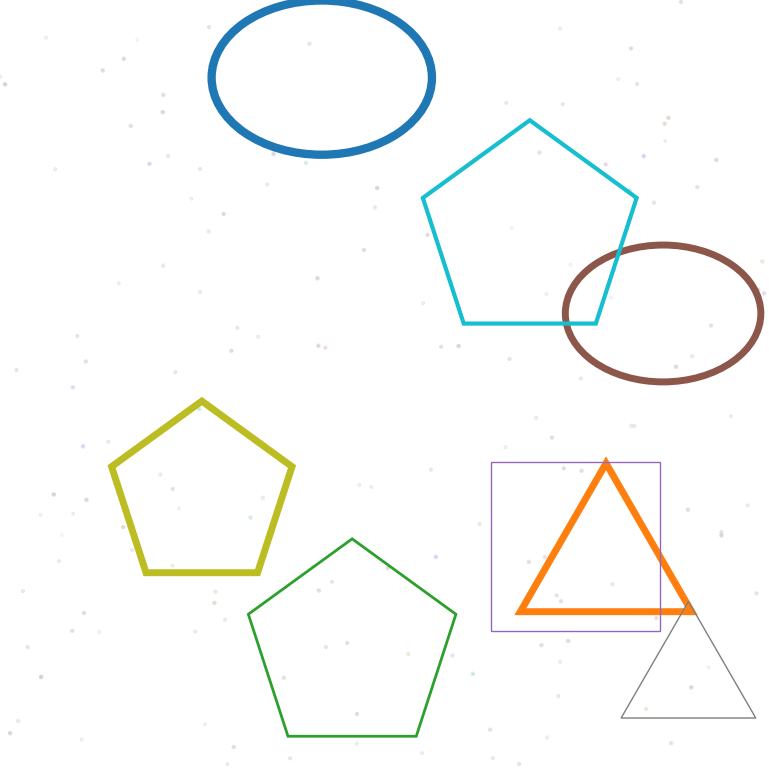[{"shape": "oval", "thickness": 3, "radius": 0.72, "center": [0.418, 0.899]}, {"shape": "triangle", "thickness": 2.5, "radius": 0.64, "center": [0.787, 0.27]}, {"shape": "pentagon", "thickness": 1, "radius": 0.71, "center": [0.457, 0.158]}, {"shape": "square", "thickness": 0.5, "radius": 0.55, "center": [0.747, 0.29]}, {"shape": "oval", "thickness": 2.5, "radius": 0.63, "center": [0.861, 0.593]}, {"shape": "triangle", "thickness": 0.5, "radius": 0.5, "center": [0.894, 0.118]}, {"shape": "pentagon", "thickness": 2.5, "radius": 0.62, "center": [0.262, 0.356]}, {"shape": "pentagon", "thickness": 1.5, "radius": 0.73, "center": [0.688, 0.698]}]